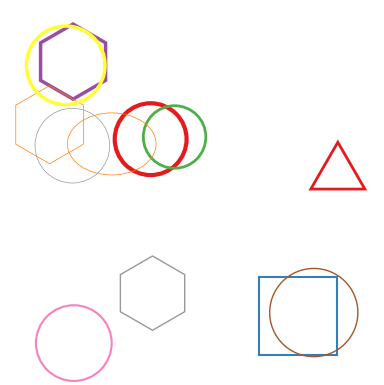[{"shape": "circle", "thickness": 3, "radius": 0.47, "center": [0.391, 0.639]}, {"shape": "triangle", "thickness": 2, "radius": 0.41, "center": [0.877, 0.549]}, {"shape": "square", "thickness": 1.5, "radius": 0.5, "center": [0.774, 0.179]}, {"shape": "circle", "thickness": 2, "radius": 0.41, "center": [0.453, 0.644]}, {"shape": "hexagon", "thickness": 2.5, "radius": 0.49, "center": [0.19, 0.84]}, {"shape": "hexagon", "thickness": 0.5, "radius": 0.51, "center": [0.129, 0.676]}, {"shape": "oval", "thickness": 0.5, "radius": 0.58, "center": [0.29, 0.626]}, {"shape": "circle", "thickness": 2.5, "radius": 0.51, "center": [0.171, 0.83]}, {"shape": "circle", "thickness": 1, "radius": 0.57, "center": [0.815, 0.188]}, {"shape": "circle", "thickness": 1.5, "radius": 0.49, "center": [0.192, 0.109]}, {"shape": "circle", "thickness": 0.5, "radius": 0.48, "center": [0.188, 0.622]}, {"shape": "hexagon", "thickness": 1, "radius": 0.48, "center": [0.396, 0.239]}]